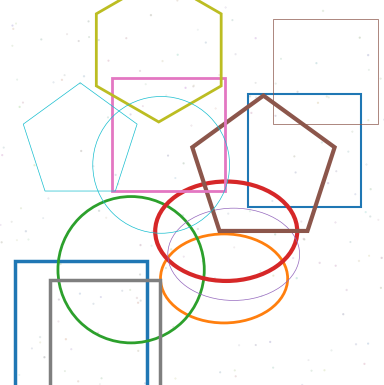[{"shape": "square", "thickness": 2.5, "radius": 0.86, "center": [0.21, 0.151]}, {"shape": "square", "thickness": 1.5, "radius": 0.73, "center": [0.792, 0.61]}, {"shape": "oval", "thickness": 2, "radius": 0.83, "center": [0.582, 0.277]}, {"shape": "circle", "thickness": 2, "radius": 0.95, "center": [0.341, 0.299]}, {"shape": "oval", "thickness": 3, "radius": 0.92, "center": [0.588, 0.399]}, {"shape": "oval", "thickness": 0.5, "radius": 0.86, "center": [0.607, 0.339]}, {"shape": "square", "thickness": 0.5, "radius": 0.68, "center": [0.845, 0.815]}, {"shape": "pentagon", "thickness": 3, "radius": 0.97, "center": [0.684, 0.557]}, {"shape": "square", "thickness": 2, "radius": 0.73, "center": [0.438, 0.651]}, {"shape": "square", "thickness": 2.5, "radius": 0.71, "center": [0.272, 0.13]}, {"shape": "hexagon", "thickness": 2, "radius": 0.94, "center": [0.412, 0.87]}, {"shape": "circle", "thickness": 0.5, "radius": 0.89, "center": [0.419, 0.572]}, {"shape": "pentagon", "thickness": 0.5, "radius": 0.78, "center": [0.208, 0.63]}]